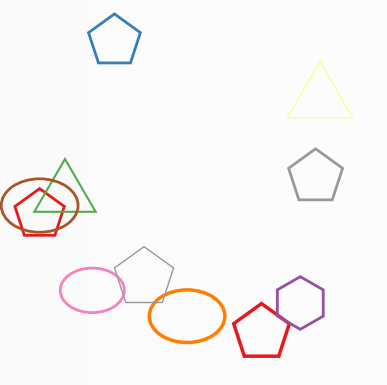[{"shape": "pentagon", "thickness": 2.5, "radius": 0.38, "center": [0.675, 0.136]}, {"shape": "pentagon", "thickness": 2, "radius": 0.34, "center": [0.102, 0.443]}, {"shape": "pentagon", "thickness": 2, "radius": 0.35, "center": [0.295, 0.893]}, {"shape": "triangle", "thickness": 1.5, "radius": 0.46, "center": [0.168, 0.496]}, {"shape": "hexagon", "thickness": 2, "radius": 0.34, "center": [0.775, 0.213]}, {"shape": "oval", "thickness": 2.5, "radius": 0.49, "center": [0.483, 0.179]}, {"shape": "triangle", "thickness": 0.5, "radius": 0.49, "center": [0.826, 0.743]}, {"shape": "oval", "thickness": 2, "radius": 0.5, "center": [0.102, 0.466]}, {"shape": "oval", "thickness": 2, "radius": 0.41, "center": [0.238, 0.246]}, {"shape": "pentagon", "thickness": 2, "radius": 0.37, "center": [0.814, 0.54]}, {"shape": "pentagon", "thickness": 1, "radius": 0.4, "center": [0.372, 0.279]}]